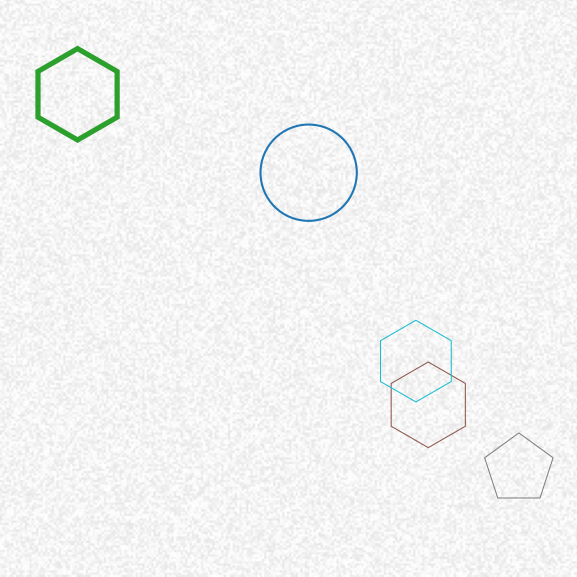[{"shape": "circle", "thickness": 1, "radius": 0.42, "center": [0.534, 0.7]}, {"shape": "hexagon", "thickness": 2.5, "radius": 0.4, "center": [0.134, 0.836]}, {"shape": "hexagon", "thickness": 0.5, "radius": 0.37, "center": [0.742, 0.298]}, {"shape": "pentagon", "thickness": 0.5, "radius": 0.31, "center": [0.898, 0.187]}, {"shape": "hexagon", "thickness": 0.5, "radius": 0.35, "center": [0.72, 0.374]}]